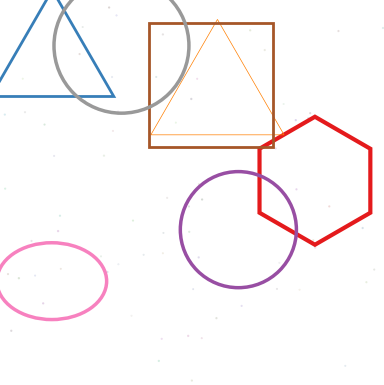[{"shape": "hexagon", "thickness": 3, "radius": 0.83, "center": [0.818, 0.531]}, {"shape": "triangle", "thickness": 2, "radius": 0.92, "center": [0.136, 0.842]}, {"shape": "circle", "thickness": 2.5, "radius": 0.75, "center": [0.619, 0.404]}, {"shape": "triangle", "thickness": 0.5, "radius": 1.0, "center": [0.565, 0.75]}, {"shape": "square", "thickness": 2, "radius": 0.8, "center": [0.548, 0.779]}, {"shape": "oval", "thickness": 2.5, "radius": 0.71, "center": [0.134, 0.27]}, {"shape": "circle", "thickness": 2.5, "radius": 0.88, "center": [0.315, 0.881]}]